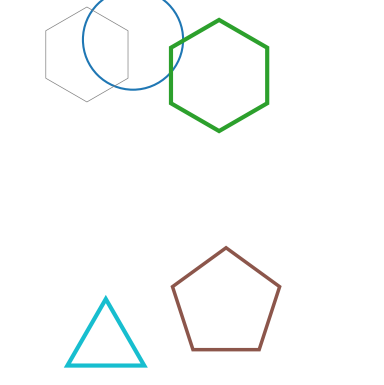[{"shape": "circle", "thickness": 1.5, "radius": 0.65, "center": [0.345, 0.897]}, {"shape": "hexagon", "thickness": 3, "radius": 0.72, "center": [0.569, 0.804]}, {"shape": "pentagon", "thickness": 2.5, "radius": 0.73, "center": [0.587, 0.21]}, {"shape": "hexagon", "thickness": 0.5, "radius": 0.62, "center": [0.226, 0.858]}, {"shape": "triangle", "thickness": 3, "radius": 0.58, "center": [0.275, 0.108]}]